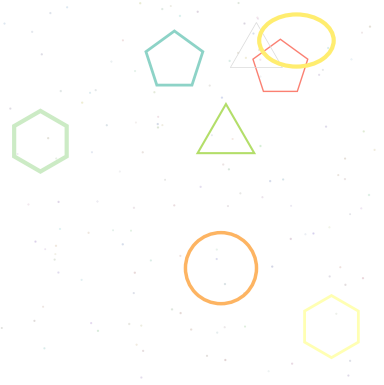[{"shape": "pentagon", "thickness": 2, "radius": 0.39, "center": [0.453, 0.842]}, {"shape": "hexagon", "thickness": 2, "radius": 0.4, "center": [0.861, 0.152]}, {"shape": "pentagon", "thickness": 1, "radius": 0.37, "center": [0.728, 0.823]}, {"shape": "circle", "thickness": 2.5, "radius": 0.46, "center": [0.574, 0.303]}, {"shape": "triangle", "thickness": 1.5, "radius": 0.43, "center": [0.587, 0.645]}, {"shape": "triangle", "thickness": 0.5, "radius": 0.39, "center": [0.666, 0.864]}, {"shape": "hexagon", "thickness": 3, "radius": 0.39, "center": [0.105, 0.633]}, {"shape": "oval", "thickness": 3, "radius": 0.48, "center": [0.77, 0.895]}]